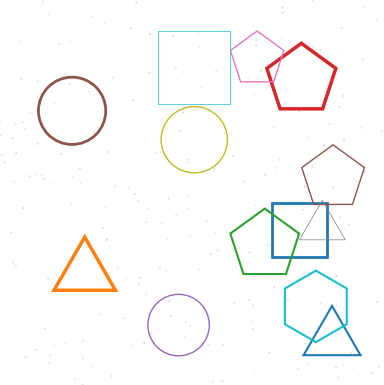[{"shape": "triangle", "thickness": 1.5, "radius": 0.43, "center": [0.862, 0.12]}, {"shape": "square", "thickness": 2, "radius": 0.35, "center": [0.778, 0.403]}, {"shape": "triangle", "thickness": 2.5, "radius": 0.46, "center": [0.22, 0.292]}, {"shape": "pentagon", "thickness": 1.5, "radius": 0.47, "center": [0.688, 0.364]}, {"shape": "pentagon", "thickness": 2.5, "radius": 0.47, "center": [0.783, 0.793]}, {"shape": "circle", "thickness": 1, "radius": 0.4, "center": [0.464, 0.156]}, {"shape": "circle", "thickness": 2, "radius": 0.44, "center": [0.187, 0.712]}, {"shape": "pentagon", "thickness": 1, "radius": 0.43, "center": [0.865, 0.538]}, {"shape": "pentagon", "thickness": 1, "radius": 0.36, "center": [0.668, 0.846]}, {"shape": "triangle", "thickness": 0.5, "radius": 0.34, "center": [0.837, 0.411]}, {"shape": "circle", "thickness": 1, "radius": 0.43, "center": [0.505, 0.637]}, {"shape": "hexagon", "thickness": 1.5, "radius": 0.46, "center": [0.82, 0.204]}, {"shape": "square", "thickness": 0.5, "radius": 0.47, "center": [0.503, 0.825]}]